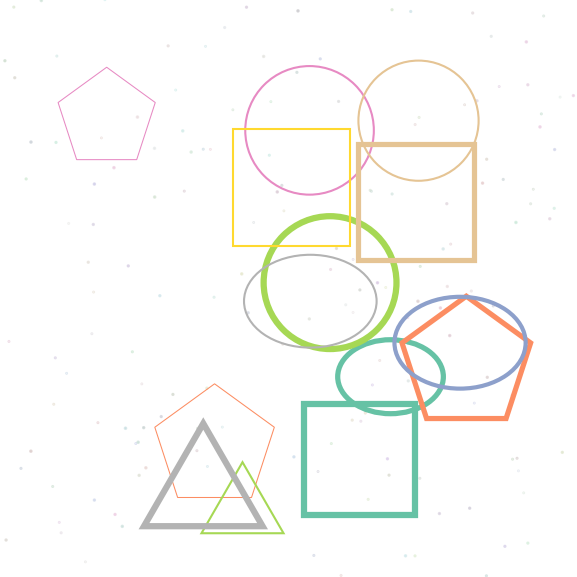[{"shape": "oval", "thickness": 2.5, "radius": 0.46, "center": [0.676, 0.347]}, {"shape": "square", "thickness": 3, "radius": 0.48, "center": [0.623, 0.203]}, {"shape": "pentagon", "thickness": 2.5, "radius": 0.59, "center": [0.807, 0.369]}, {"shape": "pentagon", "thickness": 0.5, "radius": 0.54, "center": [0.372, 0.226]}, {"shape": "oval", "thickness": 2, "radius": 0.57, "center": [0.797, 0.406]}, {"shape": "pentagon", "thickness": 0.5, "radius": 0.44, "center": [0.185, 0.794]}, {"shape": "circle", "thickness": 1, "radius": 0.56, "center": [0.536, 0.773]}, {"shape": "circle", "thickness": 3, "radius": 0.58, "center": [0.572, 0.51]}, {"shape": "triangle", "thickness": 1, "radius": 0.41, "center": [0.42, 0.117]}, {"shape": "square", "thickness": 1, "radius": 0.5, "center": [0.505, 0.674]}, {"shape": "square", "thickness": 2.5, "radius": 0.5, "center": [0.72, 0.649]}, {"shape": "circle", "thickness": 1, "radius": 0.52, "center": [0.725, 0.79]}, {"shape": "triangle", "thickness": 3, "radius": 0.59, "center": [0.352, 0.147]}, {"shape": "oval", "thickness": 1, "radius": 0.57, "center": [0.537, 0.478]}]